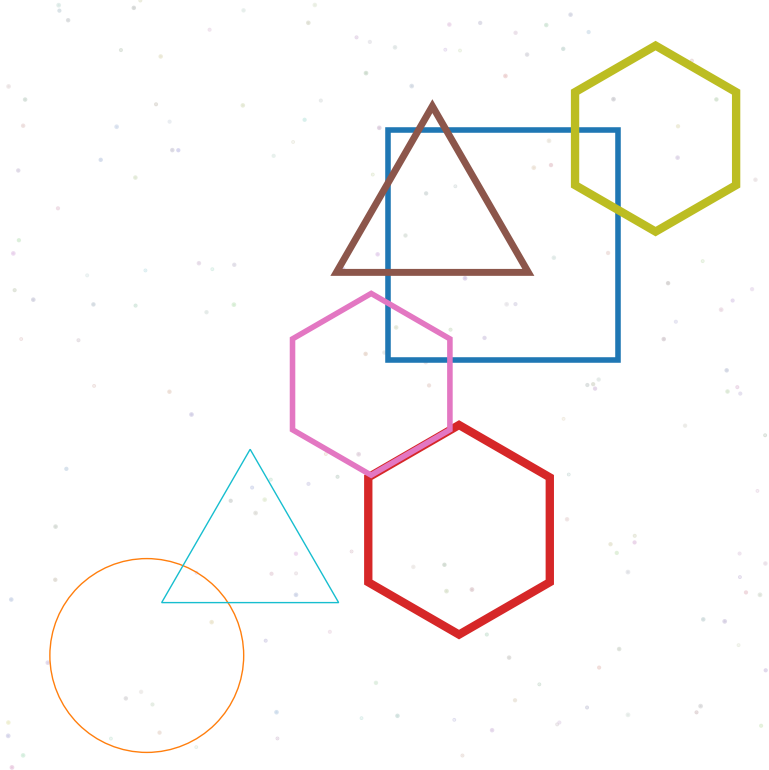[{"shape": "square", "thickness": 2, "radius": 0.75, "center": [0.653, 0.682]}, {"shape": "circle", "thickness": 0.5, "radius": 0.63, "center": [0.191, 0.149]}, {"shape": "hexagon", "thickness": 3, "radius": 0.68, "center": [0.596, 0.312]}, {"shape": "triangle", "thickness": 2.5, "radius": 0.72, "center": [0.562, 0.718]}, {"shape": "hexagon", "thickness": 2, "radius": 0.59, "center": [0.482, 0.501]}, {"shape": "hexagon", "thickness": 3, "radius": 0.6, "center": [0.851, 0.82]}, {"shape": "triangle", "thickness": 0.5, "radius": 0.66, "center": [0.325, 0.284]}]